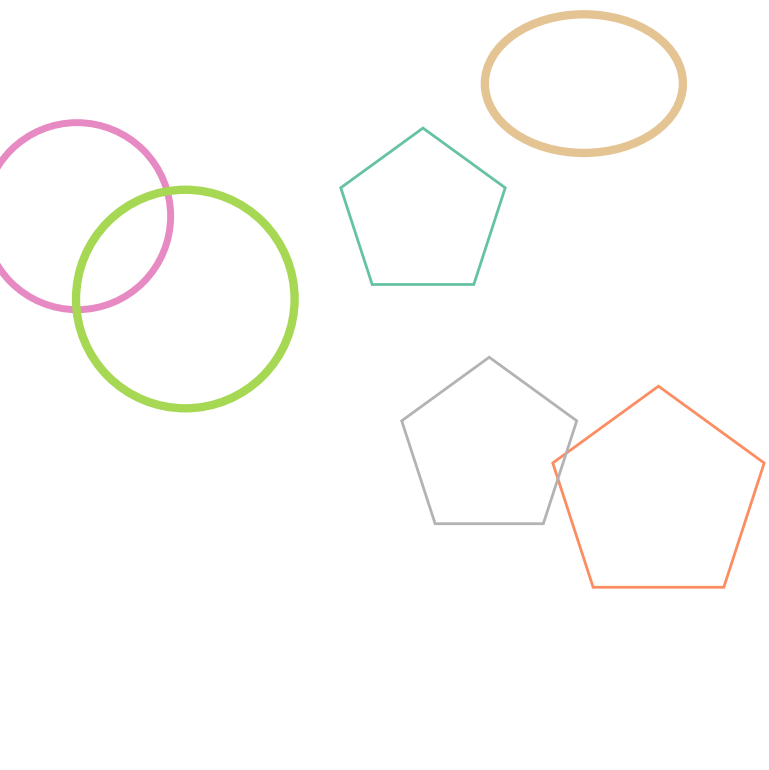[{"shape": "pentagon", "thickness": 1, "radius": 0.56, "center": [0.549, 0.721]}, {"shape": "pentagon", "thickness": 1, "radius": 0.72, "center": [0.855, 0.354]}, {"shape": "circle", "thickness": 2.5, "radius": 0.61, "center": [0.1, 0.719]}, {"shape": "circle", "thickness": 3, "radius": 0.71, "center": [0.241, 0.612]}, {"shape": "oval", "thickness": 3, "radius": 0.64, "center": [0.758, 0.891]}, {"shape": "pentagon", "thickness": 1, "radius": 0.6, "center": [0.635, 0.417]}]